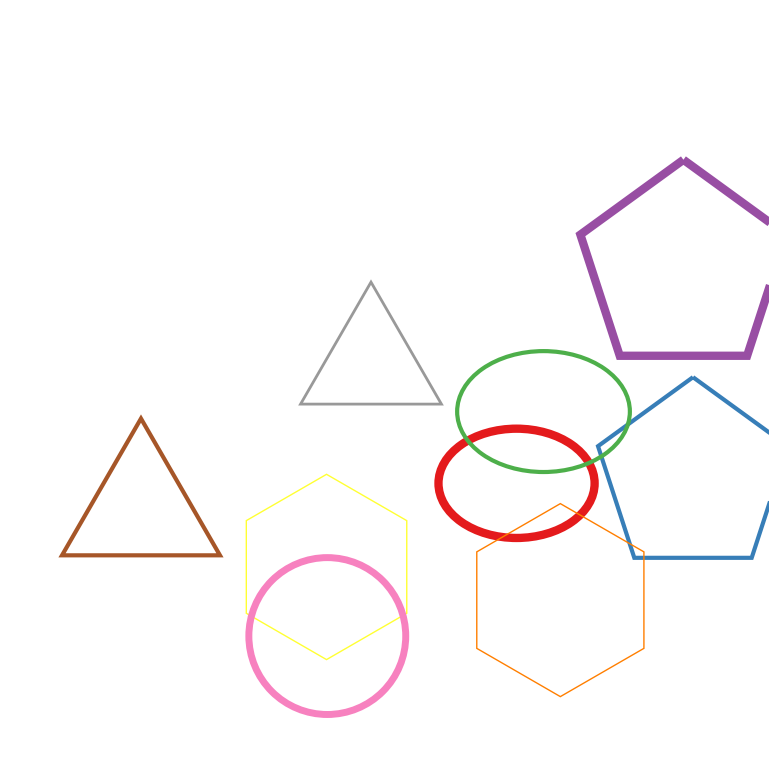[{"shape": "oval", "thickness": 3, "radius": 0.51, "center": [0.671, 0.372]}, {"shape": "pentagon", "thickness": 1.5, "radius": 0.65, "center": [0.9, 0.38]}, {"shape": "oval", "thickness": 1.5, "radius": 0.56, "center": [0.706, 0.466]}, {"shape": "pentagon", "thickness": 3, "radius": 0.7, "center": [0.888, 0.652]}, {"shape": "hexagon", "thickness": 0.5, "radius": 0.63, "center": [0.728, 0.221]}, {"shape": "hexagon", "thickness": 0.5, "radius": 0.6, "center": [0.424, 0.264]}, {"shape": "triangle", "thickness": 1.5, "radius": 0.59, "center": [0.183, 0.338]}, {"shape": "circle", "thickness": 2.5, "radius": 0.51, "center": [0.425, 0.174]}, {"shape": "triangle", "thickness": 1, "radius": 0.53, "center": [0.482, 0.528]}]